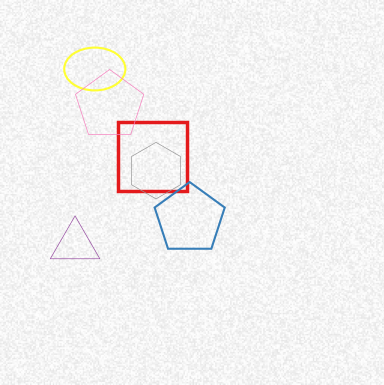[{"shape": "square", "thickness": 2.5, "radius": 0.45, "center": [0.397, 0.593]}, {"shape": "pentagon", "thickness": 1.5, "radius": 0.48, "center": [0.493, 0.431]}, {"shape": "triangle", "thickness": 0.5, "radius": 0.37, "center": [0.195, 0.365]}, {"shape": "oval", "thickness": 1.5, "radius": 0.4, "center": [0.246, 0.821]}, {"shape": "pentagon", "thickness": 0.5, "radius": 0.47, "center": [0.285, 0.726]}, {"shape": "hexagon", "thickness": 0.5, "radius": 0.37, "center": [0.405, 0.557]}]